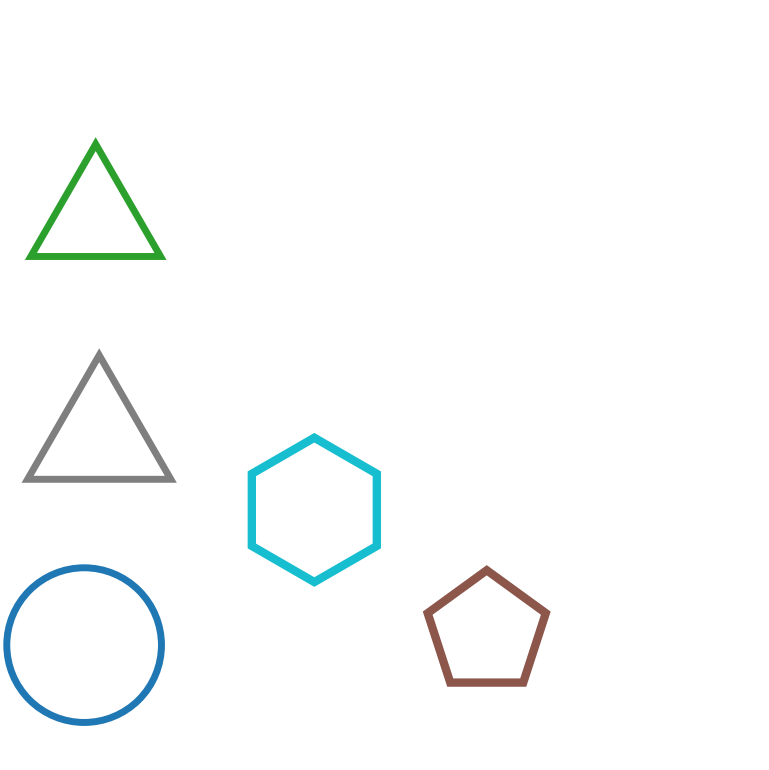[{"shape": "circle", "thickness": 2.5, "radius": 0.5, "center": [0.109, 0.162]}, {"shape": "triangle", "thickness": 2.5, "radius": 0.49, "center": [0.124, 0.716]}, {"shape": "pentagon", "thickness": 3, "radius": 0.4, "center": [0.632, 0.179]}, {"shape": "triangle", "thickness": 2.5, "radius": 0.54, "center": [0.129, 0.431]}, {"shape": "hexagon", "thickness": 3, "radius": 0.47, "center": [0.408, 0.338]}]